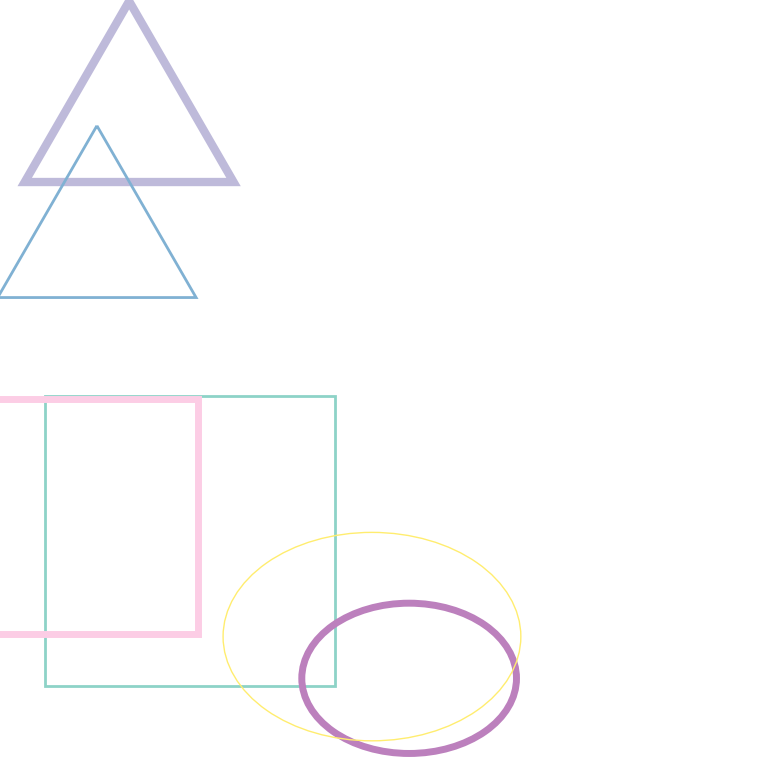[{"shape": "square", "thickness": 1, "radius": 0.94, "center": [0.246, 0.297]}, {"shape": "triangle", "thickness": 3, "radius": 0.78, "center": [0.168, 0.842]}, {"shape": "triangle", "thickness": 1, "radius": 0.74, "center": [0.126, 0.688]}, {"shape": "square", "thickness": 2.5, "radius": 0.76, "center": [0.105, 0.329]}, {"shape": "oval", "thickness": 2.5, "radius": 0.7, "center": [0.531, 0.119]}, {"shape": "oval", "thickness": 0.5, "radius": 0.97, "center": [0.483, 0.173]}]